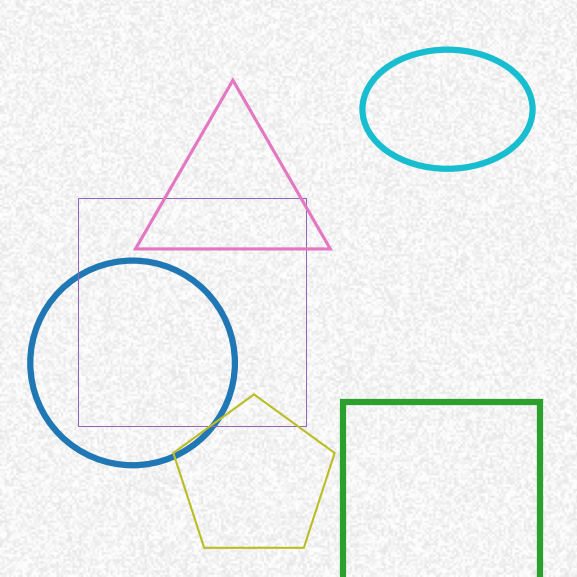[{"shape": "circle", "thickness": 3, "radius": 0.89, "center": [0.23, 0.371]}, {"shape": "square", "thickness": 3, "radius": 0.85, "center": [0.764, 0.133]}, {"shape": "square", "thickness": 0.5, "radius": 0.99, "center": [0.333, 0.459]}, {"shape": "triangle", "thickness": 1.5, "radius": 0.97, "center": [0.403, 0.665]}, {"shape": "pentagon", "thickness": 1, "radius": 0.73, "center": [0.44, 0.169]}, {"shape": "oval", "thickness": 3, "radius": 0.74, "center": [0.775, 0.81]}]